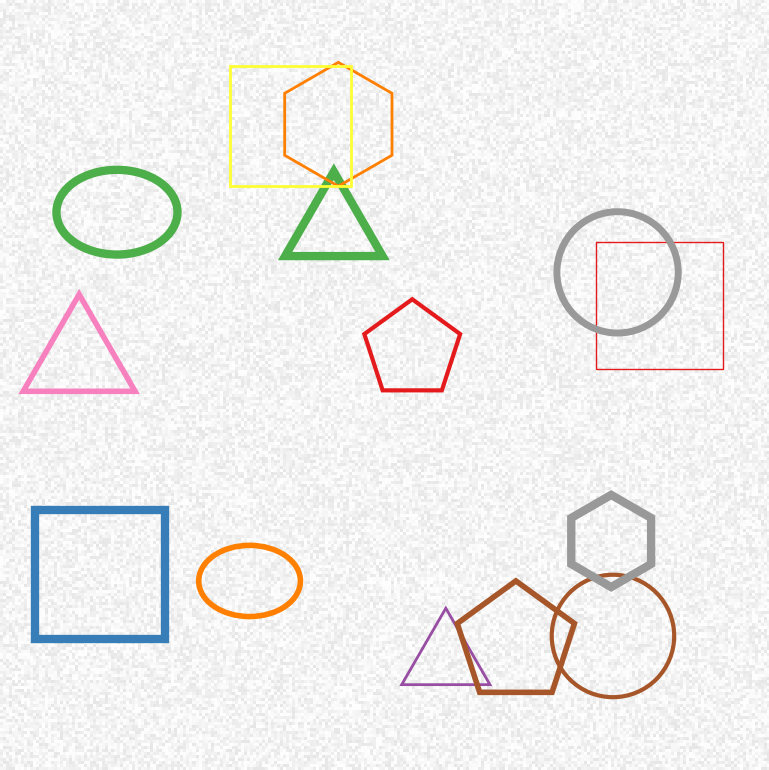[{"shape": "square", "thickness": 0.5, "radius": 0.41, "center": [0.857, 0.603]}, {"shape": "pentagon", "thickness": 1.5, "radius": 0.33, "center": [0.535, 0.546]}, {"shape": "square", "thickness": 3, "radius": 0.42, "center": [0.13, 0.254]}, {"shape": "triangle", "thickness": 3, "radius": 0.37, "center": [0.434, 0.704]}, {"shape": "oval", "thickness": 3, "radius": 0.39, "center": [0.152, 0.724]}, {"shape": "triangle", "thickness": 1, "radius": 0.33, "center": [0.579, 0.144]}, {"shape": "hexagon", "thickness": 1, "radius": 0.4, "center": [0.439, 0.839]}, {"shape": "oval", "thickness": 2, "radius": 0.33, "center": [0.324, 0.246]}, {"shape": "square", "thickness": 1, "radius": 0.39, "center": [0.377, 0.837]}, {"shape": "circle", "thickness": 1.5, "radius": 0.4, "center": [0.796, 0.174]}, {"shape": "pentagon", "thickness": 2, "radius": 0.4, "center": [0.67, 0.166]}, {"shape": "triangle", "thickness": 2, "radius": 0.42, "center": [0.103, 0.534]}, {"shape": "circle", "thickness": 2.5, "radius": 0.39, "center": [0.802, 0.646]}, {"shape": "hexagon", "thickness": 3, "radius": 0.3, "center": [0.794, 0.297]}]